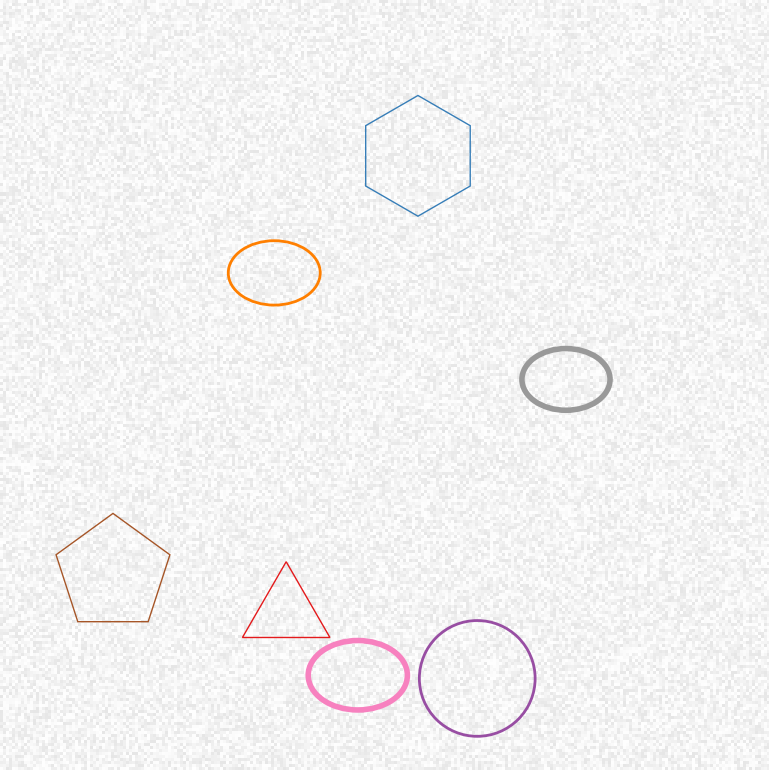[{"shape": "triangle", "thickness": 0.5, "radius": 0.33, "center": [0.372, 0.205]}, {"shape": "hexagon", "thickness": 0.5, "radius": 0.39, "center": [0.543, 0.798]}, {"shape": "circle", "thickness": 1, "radius": 0.38, "center": [0.62, 0.119]}, {"shape": "oval", "thickness": 1, "radius": 0.3, "center": [0.356, 0.646]}, {"shape": "pentagon", "thickness": 0.5, "radius": 0.39, "center": [0.147, 0.255]}, {"shape": "oval", "thickness": 2, "radius": 0.32, "center": [0.465, 0.123]}, {"shape": "oval", "thickness": 2, "radius": 0.29, "center": [0.735, 0.507]}]